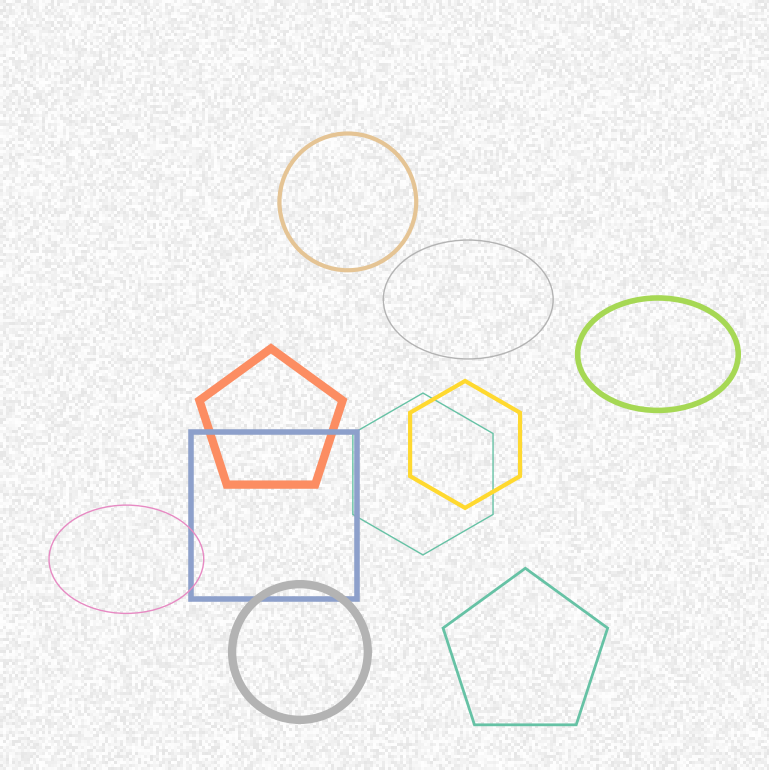[{"shape": "pentagon", "thickness": 1, "radius": 0.56, "center": [0.682, 0.15]}, {"shape": "hexagon", "thickness": 0.5, "radius": 0.53, "center": [0.549, 0.384]}, {"shape": "pentagon", "thickness": 3, "radius": 0.49, "center": [0.352, 0.45]}, {"shape": "square", "thickness": 2, "radius": 0.54, "center": [0.356, 0.331]}, {"shape": "oval", "thickness": 0.5, "radius": 0.5, "center": [0.164, 0.274]}, {"shape": "oval", "thickness": 2, "radius": 0.52, "center": [0.854, 0.54]}, {"shape": "hexagon", "thickness": 1.5, "radius": 0.41, "center": [0.604, 0.423]}, {"shape": "circle", "thickness": 1.5, "radius": 0.44, "center": [0.452, 0.738]}, {"shape": "oval", "thickness": 0.5, "radius": 0.55, "center": [0.608, 0.611]}, {"shape": "circle", "thickness": 3, "radius": 0.44, "center": [0.39, 0.153]}]